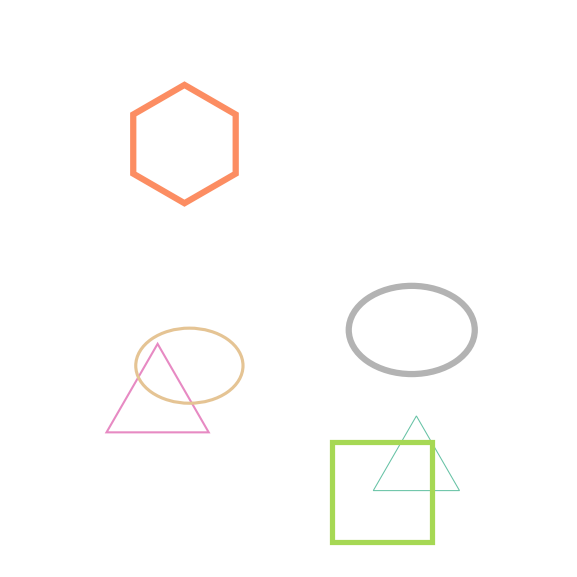[{"shape": "triangle", "thickness": 0.5, "radius": 0.43, "center": [0.721, 0.193]}, {"shape": "hexagon", "thickness": 3, "radius": 0.51, "center": [0.319, 0.75]}, {"shape": "triangle", "thickness": 1, "radius": 0.51, "center": [0.273, 0.302]}, {"shape": "square", "thickness": 2.5, "radius": 0.43, "center": [0.662, 0.147]}, {"shape": "oval", "thickness": 1.5, "radius": 0.46, "center": [0.328, 0.366]}, {"shape": "oval", "thickness": 3, "radius": 0.55, "center": [0.713, 0.428]}]